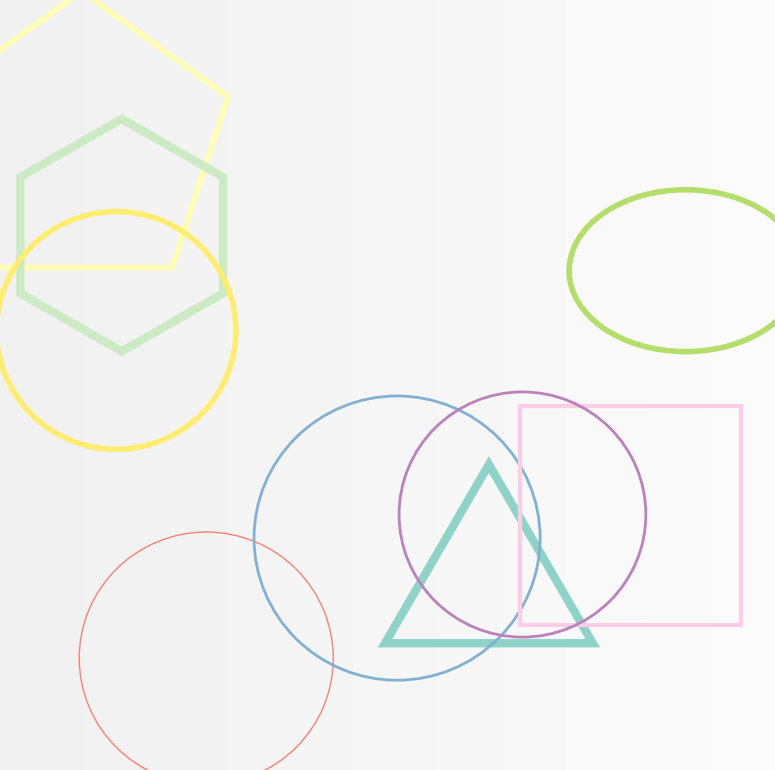[{"shape": "triangle", "thickness": 3, "radius": 0.77, "center": [0.631, 0.242]}, {"shape": "pentagon", "thickness": 2, "radius": 0.99, "center": [0.105, 0.813]}, {"shape": "circle", "thickness": 0.5, "radius": 0.82, "center": [0.266, 0.145]}, {"shape": "circle", "thickness": 1, "radius": 0.92, "center": [0.512, 0.301]}, {"shape": "oval", "thickness": 2, "radius": 0.75, "center": [0.884, 0.648]}, {"shape": "square", "thickness": 1.5, "radius": 0.71, "center": [0.814, 0.331]}, {"shape": "circle", "thickness": 1, "radius": 0.8, "center": [0.674, 0.332]}, {"shape": "hexagon", "thickness": 3, "radius": 0.75, "center": [0.157, 0.695]}, {"shape": "circle", "thickness": 2, "radius": 0.77, "center": [0.15, 0.571]}]